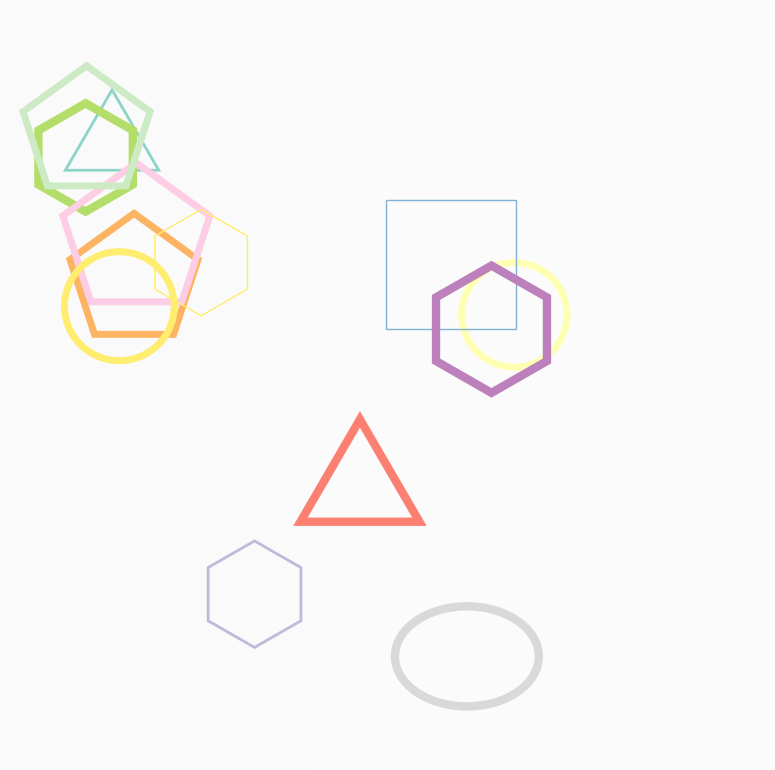[{"shape": "triangle", "thickness": 1, "radius": 0.35, "center": [0.145, 0.814]}, {"shape": "circle", "thickness": 2.5, "radius": 0.34, "center": [0.664, 0.591]}, {"shape": "hexagon", "thickness": 1, "radius": 0.35, "center": [0.328, 0.228]}, {"shape": "triangle", "thickness": 3, "radius": 0.44, "center": [0.464, 0.367]}, {"shape": "square", "thickness": 0.5, "radius": 0.42, "center": [0.582, 0.657]}, {"shape": "pentagon", "thickness": 2.5, "radius": 0.43, "center": [0.173, 0.636]}, {"shape": "hexagon", "thickness": 3, "radius": 0.35, "center": [0.11, 0.796]}, {"shape": "pentagon", "thickness": 2.5, "radius": 0.5, "center": [0.176, 0.689]}, {"shape": "oval", "thickness": 3, "radius": 0.46, "center": [0.602, 0.148]}, {"shape": "hexagon", "thickness": 3, "radius": 0.41, "center": [0.634, 0.572]}, {"shape": "pentagon", "thickness": 2.5, "radius": 0.43, "center": [0.112, 0.828]}, {"shape": "circle", "thickness": 2.5, "radius": 0.35, "center": [0.154, 0.602]}, {"shape": "hexagon", "thickness": 0.5, "radius": 0.34, "center": [0.26, 0.659]}]